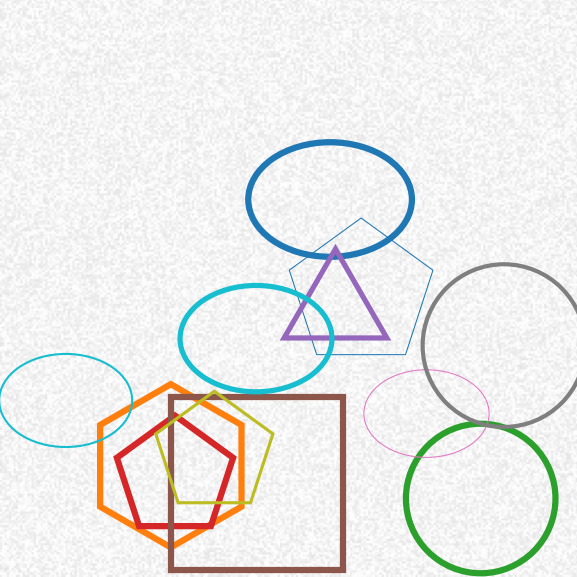[{"shape": "oval", "thickness": 3, "radius": 0.71, "center": [0.572, 0.654]}, {"shape": "pentagon", "thickness": 0.5, "radius": 0.65, "center": [0.625, 0.491]}, {"shape": "hexagon", "thickness": 3, "radius": 0.71, "center": [0.296, 0.193]}, {"shape": "circle", "thickness": 3, "radius": 0.65, "center": [0.832, 0.136]}, {"shape": "pentagon", "thickness": 3, "radius": 0.53, "center": [0.303, 0.174]}, {"shape": "triangle", "thickness": 2.5, "radius": 0.51, "center": [0.581, 0.465]}, {"shape": "square", "thickness": 3, "radius": 0.75, "center": [0.445, 0.162]}, {"shape": "oval", "thickness": 0.5, "radius": 0.54, "center": [0.739, 0.283]}, {"shape": "circle", "thickness": 2, "radius": 0.7, "center": [0.873, 0.401]}, {"shape": "pentagon", "thickness": 1.5, "radius": 0.53, "center": [0.371, 0.215]}, {"shape": "oval", "thickness": 2.5, "radius": 0.66, "center": [0.443, 0.413]}, {"shape": "oval", "thickness": 1, "radius": 0.58, "center": [0.114, 0.306]}]